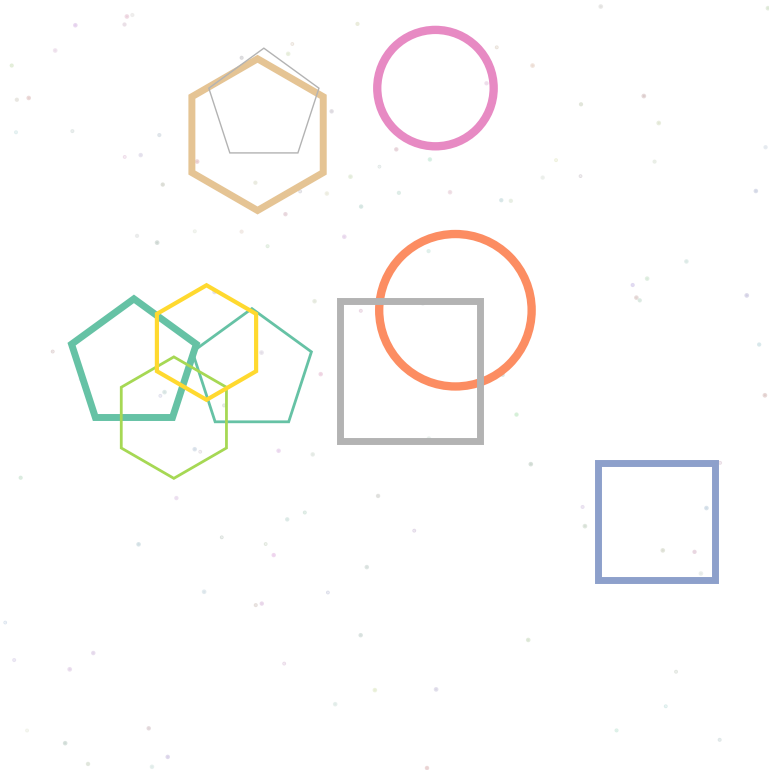[{"shape": "pentagon", "thickness": 2.5, "radius": 0.43, "center": [0.174, 0.527]}, {"shape": "pentagon", "thickness": 1, "radius": 0.41, "center": [0.327, 0.518]}, {"shape": "circle", "thickness": 3, "radius": 0.49, "center": [0.591, 0.597]}, {"shape": "square", "thickness": 2.5, "radius": 0.38, "center": [0.852, 0.323]}, {"shape": "circle", "thickness": 3, "radius": 0.38, "center": [0.566, 0.886]}, {"shape": "hexagon", "thickness": 1, "radius": 0.39, "center": [0.226, 0.458]}, {"shape": "hexagon", "thickness": 1.5, "radius": 0.37, "center": [0.268, 0.555]}, {"shape": "hexagon", "thickness": 2.5, "radius": 0.49, "center": [0.334, 0.825]}, {"shape": "pentagon", "thickness": 0.5, "radius": 0.38, "center": [0.343, 0.862]}, {"shape": "square", "thickness": 2.5, "radius": 0.45, "center": [0.532, 0.518]}]